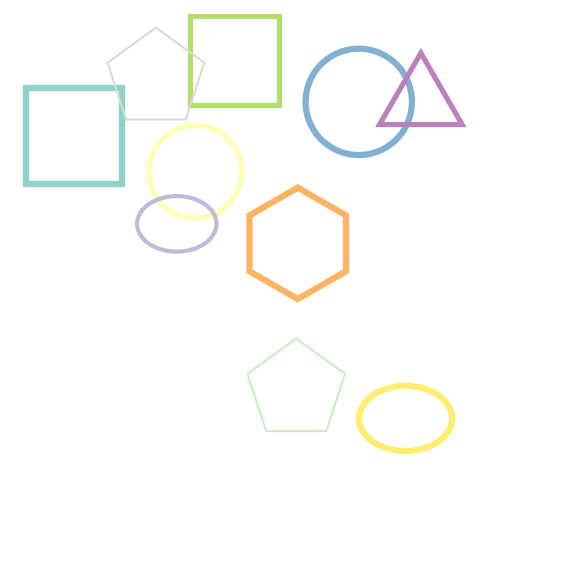[{"shape": "square", "thickness": 3, "radius": 0.41, "center": [0.128, 0.764]}, {"shape": "circle", "thickness": 2.5, "radius": 0.4, "center": [0.338, 0.702]}, {"shape": "oval", "thickness": 2, "radius": 0.34, "center": [0.306, 0.611]}, {"shape": "circle", "thickness": 3, "radius": 0.46, "center": [0.621, 0.823]}, {"shape": "hexagon", "thickness": 3, "radius": 0.48, "center": [0.516, 0.578]}, {"shape": "square", "thickness": 2.5, "radius": 0.39, "center": [0.407, 0.894]}, {"shape": "pentagon", "thickness": 1, "radius": 0.44, "center": [0.27, 0.863]}, {"shape": "triangle", "thickness": 2.5, "radius": 0.41, "center": [0.729, 0.825]}, {"shape": "pentagon", "thickness": 1, "radius": 0.44, "center": [0.513, 0.324]}, {"shape": "oval", "thickness": 3, "radius": 0.4, "center": [0.702, 0.275]}]